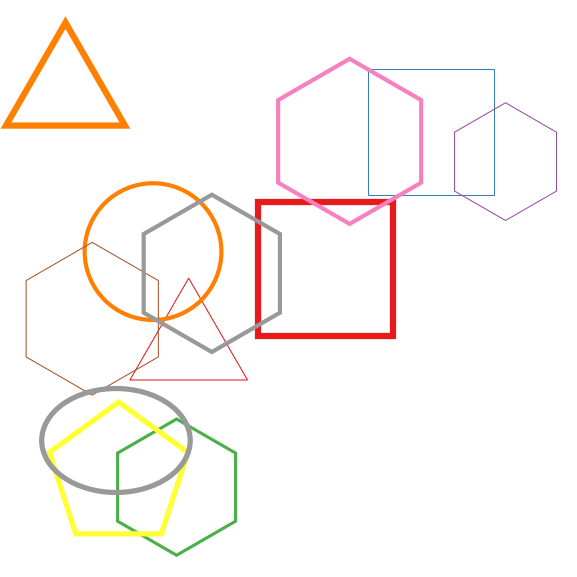[{"shape": "triangle", "thickness": 0.5, "radius": 0.59, "center": [0.327, 0.4]}, {"shape": "square", "thickness": 3, "radius": 0.58, "center": [0.563, 0.533]}, {"shape": "square", "thickness": 0.5, "radius": 0.55, "center": [0.746, 0.77]}, {"shape": "hexagon", "thickness": 1.5, "radius": 0.59, "center": [0.306, 0.156]}, {"shape": "hexagon", "thickness": 0.5, "radius": 0.51, "center": [0.875, 0.719]}, {"shape": "triangle", "thickness": 3, "radius": 0.59, "center": [0.113, 0.841]}, {"shape": "circle", "thickness": 2, "radius": 0.59, "center": [0.265, 0.563]}, {"shape": "pentagon", "thickness": 2.5, "radius": 0.63, "center": [0.205, 0.177]}, {"shape": "hexagon", "thickness": 0.5, "radius": 0.66, "center": [0.16, 0.447]}, {"shape": "hexagon", "thickness": 2, "radius": 0.71, "center": [0.605, 0.754]}, {"shape": "hexagon", "thickness": 2, "radius": 0.68, "center": [0.367, 0.526]}, {"shape": "oval", "thickness": 2.5, "radius": 0.64, "center": [0.201, 0.236]}]